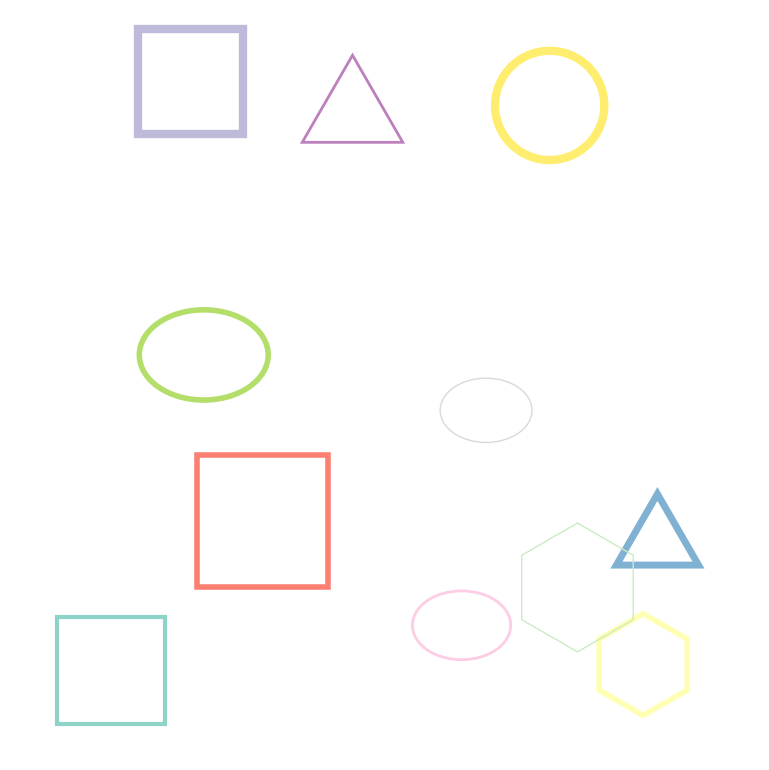[{"shape": "square", "thickness": 1.5, "radius": 0.35, "center": [0.144, 0.129]}, {"shape": "hexagon", "thickness": 2, "radius": 0.33, "center": [0.835, 0.137]}, {"shape": "square", "thickness": 3, "radius": 0.34, "center": [0.248, 0.894]}, {"shape": "square", "thickness": 2, "radius": 0.43, "center": [0.341, 0.323]}, {"shape": "triangle", "thickness": 2.5, "radius": 0.31, "center": [0.854, 0.297]}, {"shape": "oval", "thickness": 2, "radius": 0.42, "center": [0.265, 0.539]}, {"shape": "oval", "thickness": 1, "radius": 0.32, "center": [0.599, 0.188]}, {"shape": "oval", "thickness": 0.5, "radius": 0.3, "center": [0.631, 0.467]}, {"shape": "triangle", "thickness": 1, "radius": 0.38, "center": [0.458, 0.853]}, {"shape": "hexagon", "thickness": 0.5, "radius": 0.42, "center": [0.75, 0.237]}, {"shape": "circle", "thickness": 3, "radius": 0.35, "center": [0.714, 0.863]}]